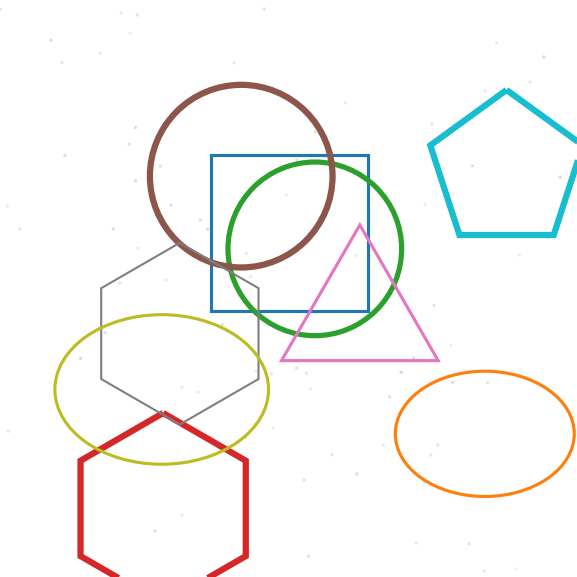[{"shape": "square", "thickness": 1.5, "radius": 0.68, "center": [0.501, 0.596]}, {"shape": "oval", "thickness": 1.5, "radius": 0.77, "center": [0.839, 0.248]}, {"shape": "circle", "thickness": 2.5, "radius": 0.75, "center": [0.545, 0.568]}, {"shape": "hexagon", "thickness": 3, "radius": 0.83, "center": [0.283, 0.119]}, {"shape": "circle", "thickness": 3, "radius": 0.79, "center": [0.418, 0.694]}, {"shape": "triangle", "thickness": 1.5, "radius": 0.78, "center": [0.623, 0.453]}, {"shape": "hexagon", "thickness": 1, "radius": 0.79, "center": [0.311, 0.421]}, {"shape": "oval", "thickness": 1.5, "radius": 0.92, "center": [0.28, 0.325]}, {"shape": "pentagon", "thickness": 3, "radius": 0.69, "center": [0.877, 0.704]}]